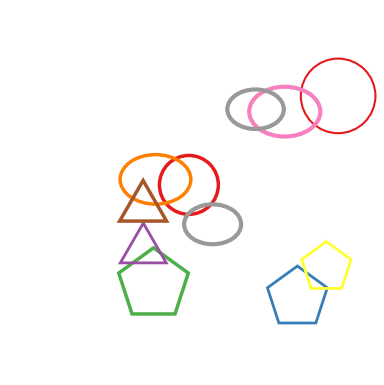[{"shape": "circle", "thickness": 1.5, "radius": 0.48, "center": [0.878, 0.751]}, {"shape": "circle", "thickness": 2.5, "radius": 0.38, "center": [0.491, 0.52]}, {"shape": "pentagon", "thickness": 2, "radius": 0.41, "center": [0.772, 0.227]}, {"shape": "pentagon", "thickness": 2.5, "radius": 0.47, "center": [0.399, 0.261]}, {"shape": "triangle", "thickness": 2, "radius": 0.34, "center": [0.372, 0.352]}, {"shape": "oval", "thickness": 2.5, "radius": 0.46, "center": [0.404, 0.534]}, {"shape": "pentagon", "thickness": 2, "radius": 0.34, "center": [0.848, 0.305]}, {"shape": "triangle", "thickness": 2.5, "radius": 0.35, "center": [0.372, 0.461]}, {"shape": "oval", "thickness": 3, "radius": 0.46, "center": [0.74, 0.71]}, {"shape": "oval", "thickness": 3, "radius": 0.37, "center": [0.664, 0.716]}, {"shape": "oval", "thickness": 3, "radius": 0.37, "center": [0.552, 0.417]}]